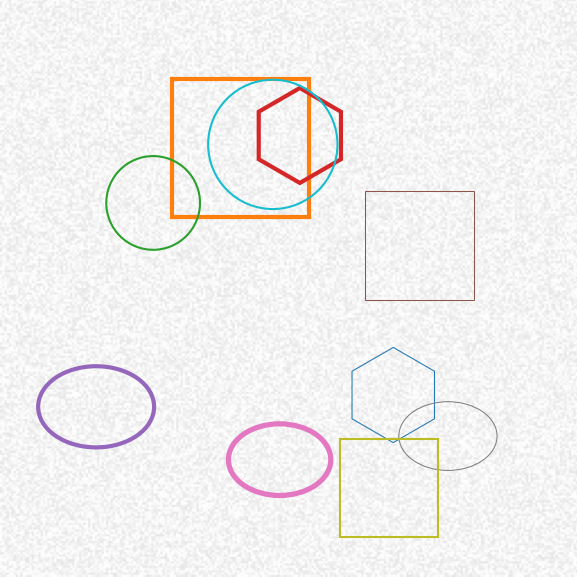[{"shape": "hexagon", "thickness": 0.5, "radius": 0.41, "center": [0.681, 0.315]}, {"shape": "square", "thickness": 2, "radius": 0.59, "center": [0.417, 0.743]}, {"shape": "circle", "thickness": 1, "radius": 0.41, "center": [0.265, 0.648]}, {"shape": "hexagon", "thickness": 2, "radius": 0.41, "center": [0.519, 0.765]}, {"shape": "oval", "thickness": 2, "radius": 0.5, "center": [0.166, 0.295]}, {"shape": "square", "thickness": 0.5, "radius": 0.47, "center": [0.726, 0.574]}, {"shape": "oval", "thickness": 2.5, "radius": 0.44, "center": [0.484, 0.203]}, {"shape": "oval", "thickness": 0.5, "radius": 0.43, "center": [0.776, 0.244]}, {"shape": "square", "thickness": 1, "radius": 0.42, "center": [0.674, 0.155]}, {"shape": "circle", "thickness": 1, "radius": 0.56, "center": [0.472, 0.749]}]